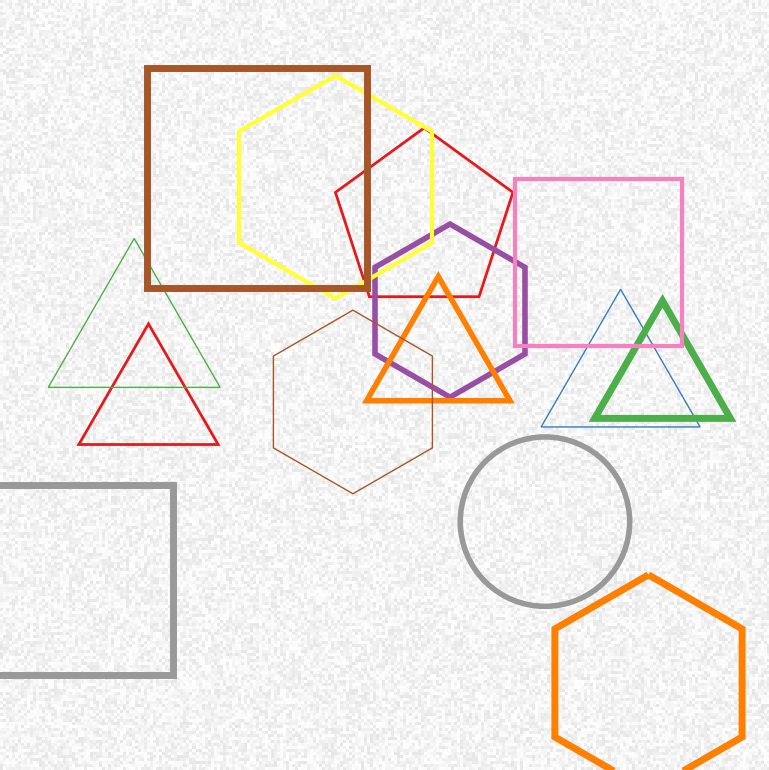[{"shape": "pentagon", "thickness": 1, "radius": 0.61, "center": [0.551, 0.713]}, {"shape": "triangle", "thickness": 1, "radius": 0.52, "center": [0.193, 0.475]}, {"shape": "triangle", "thickness": 0.5, "radius": 0.6, "center": [0.806, 0.505]}, {"shape": "triangle", "thickness": 0.5, "radius": 0.64, "center": [0.174, 0.561]}, {"shape": "triangle", "thickness": 2.5, "radius": 0.51, "center": [0.86, 0.508]}, {"shape": "hexagon", "thickness": 2, "radius": 0.56, "center": [0.584, 0.597]}, {"shape": "hexagon", "thickness": 2.5, "radius": 0.7, "center": [0.842, 0.113]}, {"shape": "triangle", "thickness": 2, "radius": 0.54, "center": [0.569, 0.533]}, {"shape": "hexagon", "thickness": 1.5, "radius": 0.72, "center": [0.436, 0.757]}, {"shape": "square", "thickness": 2.5, "radius": 0.71, "center": [0.333, 0.769]}, {"shape": "hexagon", "thickness": 0.5, "radius": 0.6, "center": [0.458, 0.478]}, {"shape": "square", "thickness": 1.5, "radius": 0.54, "center": [0.778, 0.659]}, {"shape": "circle", "thickness": 2, "radius": 0.55, "center": [0.708, 0.323]}, {"shape": "square", "thickness": 2.5, "radius": 0.62, "center": [0.101, 0.246]}]